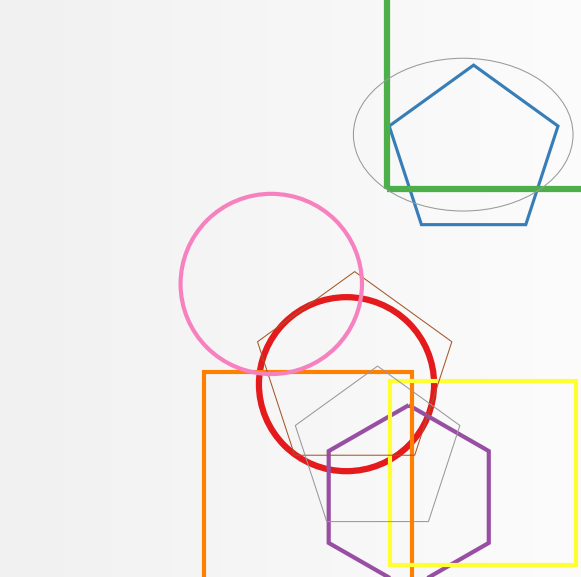[{"shape": "circle", "thickness": 3, "radius": 0.75, "center": [0.596, 0.334]}, {"shape": "pentagon", "thickness": 1.5, "radius": 0.76, "center": [0.815, 0.734]}, {"shape": "square", "thickness": 3, "radius": 0.89, "center": [0.844, 0.85]}, {"shape": "hexagon", "thickness": 2, "radius": 0.8, "center": [0.703, 0.139]}, {"shape": "square", "thickness": 2, "radius": 0.9, "center": [0.529, 0.176]}, {"shape": "square", "thickness": 2, "radius": 0.8, "center": [0.831, 0.18]}, {"shape": "pentagon", "thickness": 0.5, "radius": 0.88, "center": [0.61, 0.353]}, {"shape": "circle", "thickness": 2, "radius": 0.78, "center": [0.467, 0.507]}, {"shape": "pentagon", "thickness": 0.5, "radius": 0.74, "center": [0.65, 0.216]}, {"shape": "oval", "thickness": 0.5, "radius": 0.94, "center": [0.797, 0.766]}]